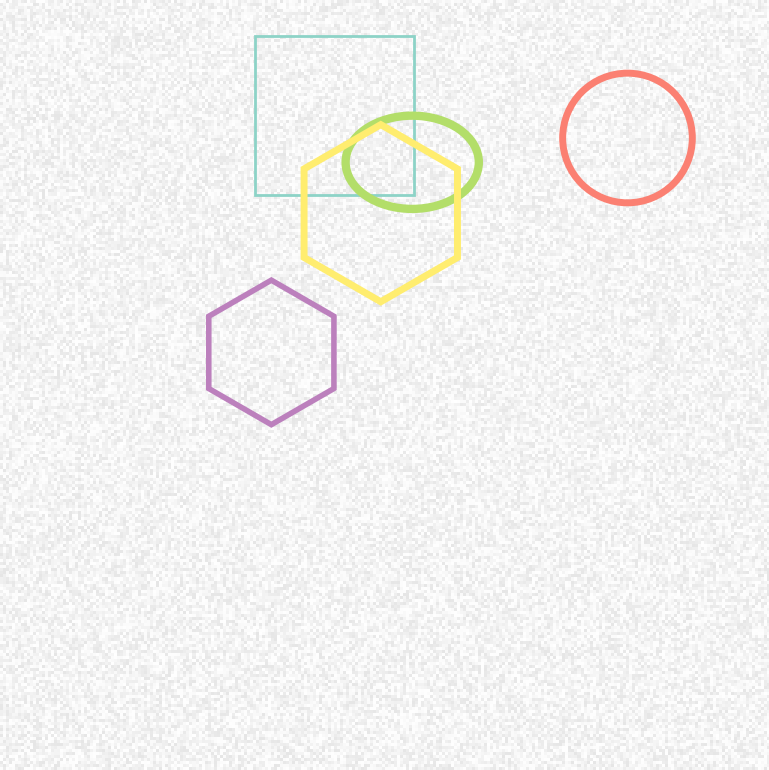[{"shape": "square", "thickness": 1, "radius": 0.52, "center": [0.434, 0.85]}, {"shape": "circle", "thickness": 2.5, "radius": 0.42, "center": [0.815, 0.821]}, {"shape": "oval", "thickness": 3, "radius": 0.43, "center": [0.535, 0.789]}, {"shape": "hexagon", "thickness": 2, "radius": 0.47, "center": [0.352, 0.542]}, {"shape": "hexagon", "thickness": 2.5, "radius": 0.58, "center": [0.495, 0.723]}]